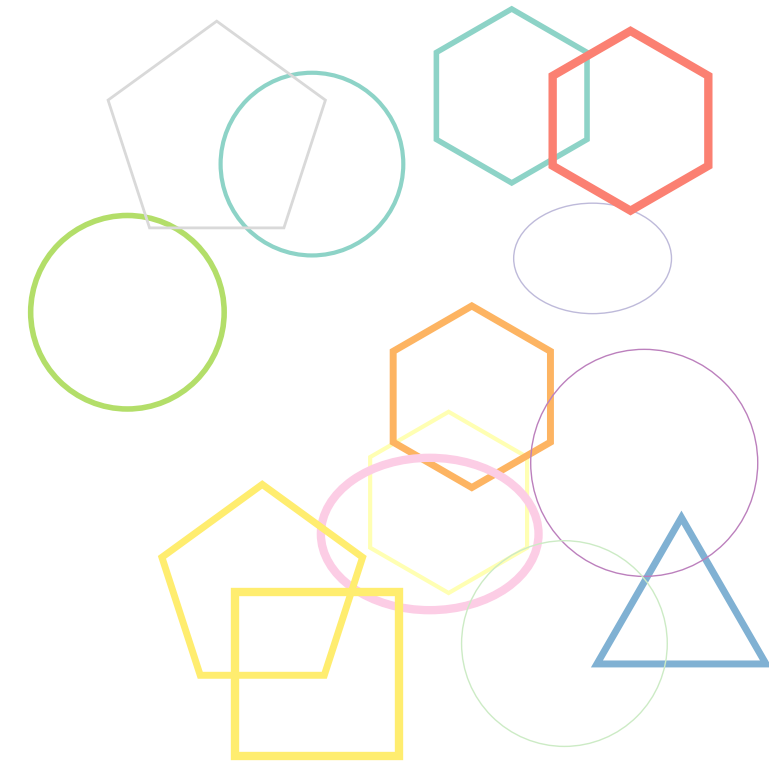[{"shape": "circle", "thickness": 1.5, "radius": 0.59, "center": [0.405, 0.787]}, {"shape": "hexagon", "thickness": 2, "radius": 0.56, "center": [0.665, 0.875]}, {"shape": "hexagon", "thickness": 1.5, "radius": 0.59, "center": [0.583, 0.348]}, {"shape": "oval", "thickness": 0.5, "radius": 0.51, "center": [0.77, 0.664]}, {"shape": "hexagon", "thickness": 3, "radius": 0.58, "center": [0.819, 0.843]}, {"shape": "triangle", "thickness": 2.5, "radius": 0.63, "center": [0.885, 0.201]}, {"shape": "hexagon", "thickness": 2.5, "radius": 0.59, "center": [0.613, 0.485]}, {"shape": "circle", "thickness": 2, "radius": 0.63, "center": [0.165, 0.594]}, {"shape": "oval", "thickness": 3, "radius": 0.71, "center": [0.558, 0.307]}, {"shape": "pentagon", "thickness": 1, "radius": 0.74, "center": [0.281, 0.824]}, {"shape": "circle", "thickness": 0.5, "radius": 0.74, "center": [0.837, 0.399]}, {"shape": "circle", "thickness": 0.5, "radius": 0.67, "center": [0.733, 0.164]}, {"shape": "square", "thickness": 3, "radius": 0.53, "center": [0.412, 0.124]}, {"shape": "pentagon", "thickness": 2.5, "radius": 0.69, "center": [0.341, 0.234]}]